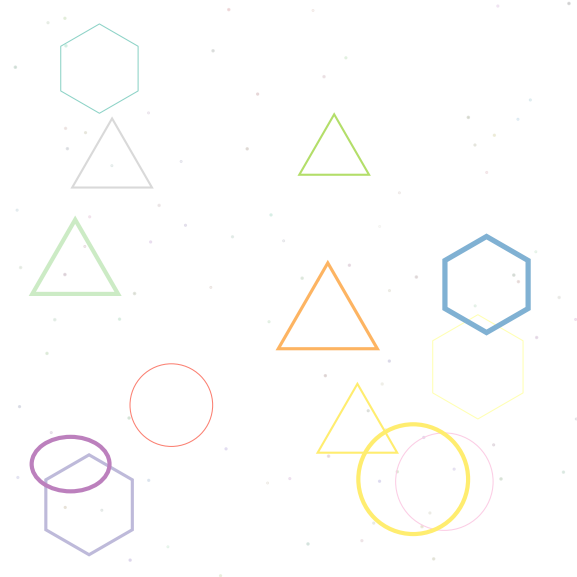[{"shape": "hexagon", "thickness": 0.5, "radius": 0.39, "center": [0.172, 0.88]}, {"shape": "hexagon", "thickness": 0.5, "radius": 0.45, "center": [0.828, 0.364]}, {"shape": "hexagon", "thickness": 1.5, "radius": 0.43, "center": [0.154, 0.125]}, {"shape": "circle", "thickness": 0.5, "radius": 0.36, "center": [0.297, 0.298]}, {"shape": "hexagon", "thickness": 2.5, "radius": 0.42, "center": [0.842, 0.506]}, {"shape": "triangle", "thickness": 1.5, "radius": 0.5, "center": [0.568, 0.445]}, {"shape": "triangle", "thickness": 1, "radius": 0.35, "center": [0.579, 0.731]}, {"shape": "circle", "thickness": 0.5, "radius": 0.42, "center": [0.769, 0.165]}, {"shape": "triangle", "thickness": 1, "radius": 0.4, "center": [0.194, 0.714]}, {"shape": "oval", "thickness": 2, "radius": 0.34, "center": [0.122, 0.196]}, {"shape": "triangle", "thickness": 2, "radius": 0.43, "center": [0.13, 0.533]}, {"shape": "triangle", "thickness": 1, "radius": 0.4, "center": [0.619, 0.255]}, {"shape": "circle", "thickness": 2, "radius": 0.48, "center": [0.716, 0.169]}]